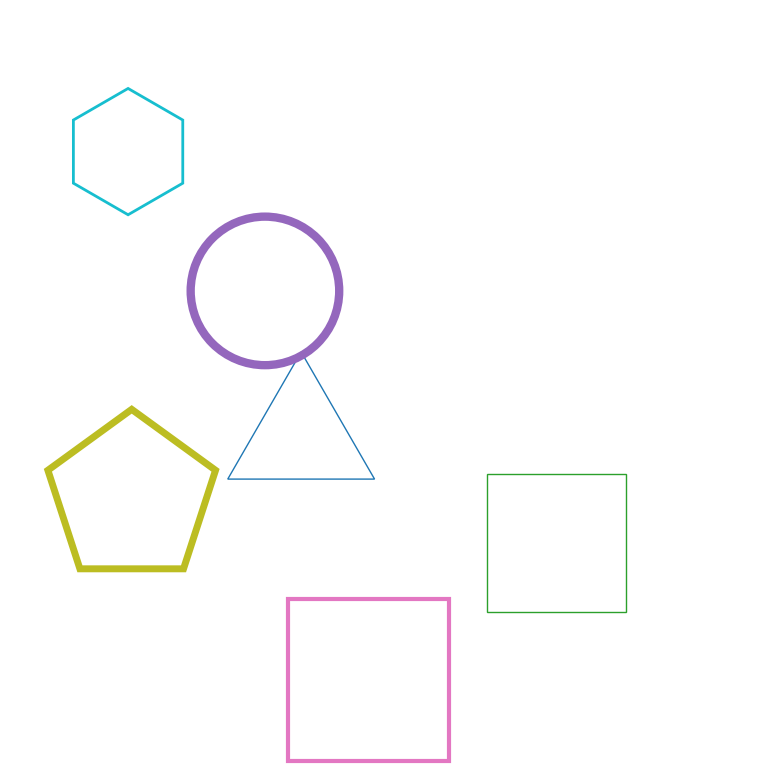[{"shape": "triangle", "thickness": 0.5, "radius": 0.55, "center": [0.391, 0.433]}, {"shape": "square", "thickness": 0.5, "radius": 0.45, "center": [0.723, 0.295]}, {"shape": "circle", "thickness": 3, "radius": 0.48, "center": [0.344, 0.622]}, {"shape": "square", "thickness": 1.5, "radius": 0.52, "center": [0.478, 0.117]}, {"shape": "pentagon", "thickness": 2.5, "radius": 0.57, "center": [0.171, 0.354]}, {"shape": "hexagon", "thickness": 1, "radius": 0.41, "center": [0.166, 0.803]}]